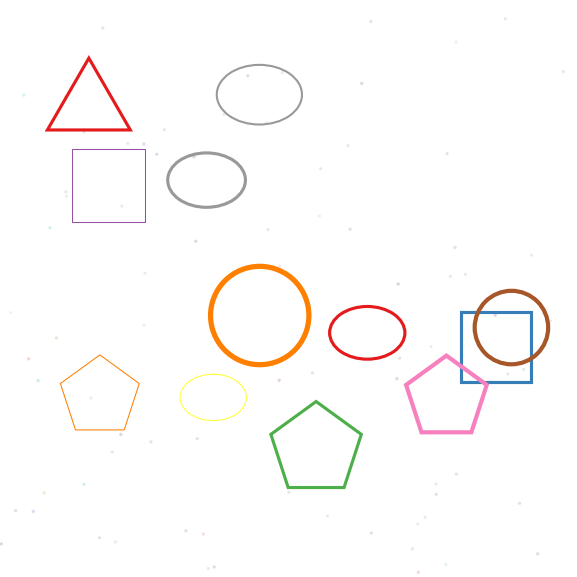[{"shape": "triangle", "thickness": 1.5, "radius": 0.41, "center": [0.154, 0.816]}, {"shape": "oval", "thickness": 1.5, "radius": 0.33, "center": [0.636, 0.423]}, {"shape": "square", "thickness": 1.5, "radius": 0.3, "center": [0.859, 0.399]}, {"shape": "pentagon", "thickness": 1.5, "radius": 0.41, "center": [0.547, 0.222]}, {"shape": "square", "thickness": 0.5, "radius": 0.32, "center": [0.189, 0.679]}, {"shape": "circle", "thickness": 2.5, "radius": 0.43, "center": [0.45, 0.453]}, {"shape": "pentagon", "thickness": 0.5, "radius": 0.36, "center": [0.173, 0.313]}, {"shape": "oval", "thickness": 0.5, "radius": 0.29, "center": [0.369, 0.311]}, {"shape": "circle", "thickness": 2, "radius": 0.32, "center": [0.886, 0.432]}, {"shape": "pentagon", "thickness": 2, "radius": 0.37, "center": [0.773, 0.31]}, {"shape": "oval", "thickness": 1, "radius": 0.37, "center": [0.449, 0.835]}, {"shape": "oval", "thickness": 1.5, "radius": 0.34, "center": [0.358, 0.687]}]